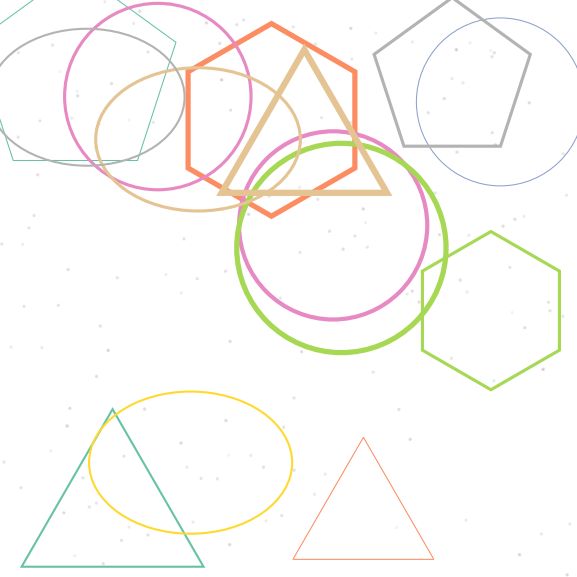[{"shape": "pentagon", "thickness": 0.5, "radius": 0.92, "center": [0.131, 0.869]}, {"shape": "triangle", "thickness": 1, "radius": 0.91, "center": [0.195, 0.109]}, {"shape": "hexagon", "thickness": 2.5, "radius": 0.83, "center": [0.47, 0.792]}, {"shape": "triangle", "thickness": 0.5, "radius": 0.7, "center": [0.629, 0.101]}, {"shape": "circle", "thickness": 0.5, "radius": 0.73, "center": [0.866, 0.823]}, {"shape": "circle", "thickness": 1.5, "radius": 0.81, "center": [0.273, 0.832]}, {"shape": "circle", "thickness": 2, "radius": 0.81, "center": [0.577, 0.609]}, {"shape": "circle", "thickness": 2.5, "radius": 0.91, "center": [0.591, 0.57]}, {"shape": "hexagon", "thickness": 1.5, "radius": 0.68, "center": [0.85, 0.461]}, {"shape": "oval", "thickness": 1, "radius": 0.88, "center": [0.33, 0.198]}, {"shape": "triangle", "thickness": 3, "radius": 0.83, "center": [0.527, 0.748]}, {"shape": "oval", "thickness": 1.5, "radius": 0.89, "center": [0.343, 0.758]}, {"shape": "oval", "thickness": 1, "radius": 0.85, "center": [0.15, 0.831]}, {"shape": "pentagon", "thickness": 1.5, "radius": 0.71, "center": [0.783, 0.861]}]